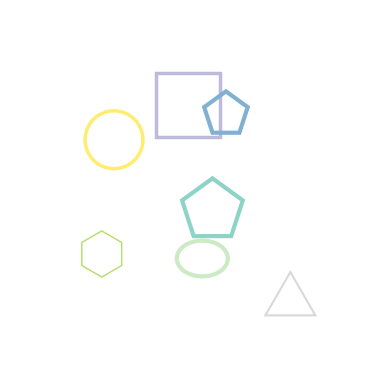[{"shape": "pentagon", "thickness": 3, "radius": 0.41, "center": [0.552, 0.454]}, {"shape": "square", "thickness": 2.5, "radius": 0.42, "center": [0.489, 0.728]}, {"shape": "pentagon", "thickness": 3, "radius": 0.3, "center": [0.587, 0.703]}, {"shape": "hexagon", "thickness": 1, "radius": 0.3, "center": [0.264, 0.34]}, {"shape": "triangle", "thickness": 1.5, "radius": 0.37, "center": [0.754, 0.218]}, {"shape": "oval", "thickness": 3, "radius": 0.33, "center": [0.525, 0.329]}, {"shape": "circle", "thickness": 2.5, "radius": 0.38, "center": [0.296, 0.637]}]